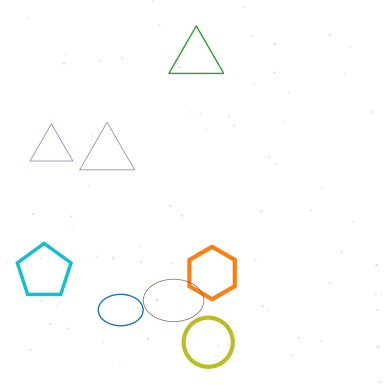[{"shape": "oval", "thickness": 1, "radius": 0.29, "center": [0.313, 0.195]}, {"shape": "hexagon", "thickness": 3, "radius": 0.34, "center": [0.551, 0.291]}, {"shape": "triangle", "thickness": 1, "radius": 0.41, "center": [0.51, 0.85]}, {"shape": "triangle", "thickness": 0.5, "radius": 0.32, "center": [0.134, 0.614]}, {"shape": "oval", "thickness": 0.5, "radius": 0.39, "center": [0.451, 0.22]}, {"shape": "triangle", "thickness": 0.5, "radius": 0.41, "center": [0.278, 0.6]}, {"shape": "circle", "thickness": 3, "radius": 0.32, "center": [0.541, 0.111]}, {"shape": "pentagon", "thickness": 2.5, "radius": 0.37, "center": [0.115, 0.295]}]